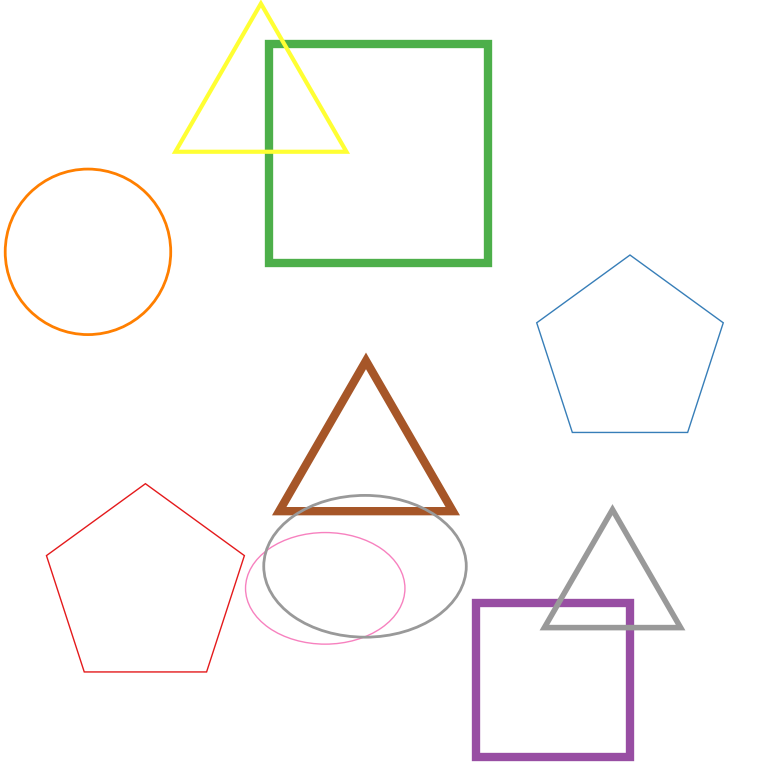[{"shape": "pentagon", "thickness": 0.5, "radius": 0.68, "center": [0.189, 0.237]}, {"shape": "pentagon", "thickness": 0.5, "radius": 0.64, "center": [0.818, 0.541]}, {"shape": "square", "thickness": 3, "radius": 0.71, "center": [0.492, 0.8]}, {"shape": "square", "thickness": 3, "radius": 0.5, "center": [0.718, 0.116]}, {"shape": "circle", "thickness": 1, "radius": 0.54, "center": [0.114, 0.673]}, {"shape": "triangle", "thickness": 1.5, "radius": 0.64, "center": [0.339, 0.867]}, {"shape": "triangle", "thickness": 3, "radius": 0.65, "center": [0.475, 0.401]}, {"shape": "oval", "thickness": 0.5, "radius": 0.52, "center": [0.422, 0.236]}, {"shape": "triangle", "thickness": 2, "radius": 0.51, "center": [0.795, 0.236]}, {"shape": "oval", "thickness": 1, "radius": 0.66, "center": [0.474, 0.265]}]